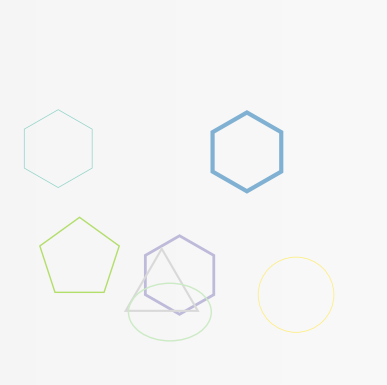[{"shape": "hexagon", "thickness": 0.5, "radius": 0.51, "center": [0.15, 0.614]}, {"shape": "hexagon", "thickness": 2, "radius": 0.51, "center": [0.463, 0.286]}, {"shape": "hexagon", "thickness": 3, "radius": 0.51, "center": [0.637, 0.606]}, {"shape": "pentagon", "thickness": 1, "radius": 0.54, "center": [0.205, 0.328]}, {"shape": "triangle", "thickness": 1.5, "radius": 0.54, "center": [0.417, 0.246]}, {"shape": "oval", "thickness": 1, "radius": 0.53, "center": [0.438, 0.189]}, {"shape": "circle", "thickness": 0.5, "radius": 0.49, "center": [0.764, 0.234]}]